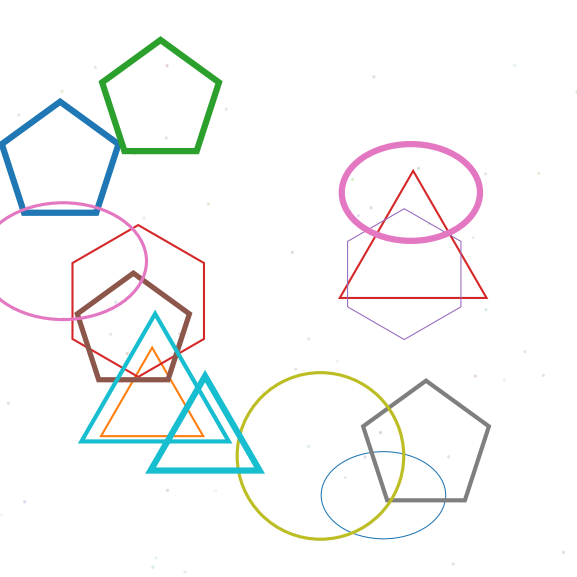[{"shape": "pentagon", "thickness": 3, "radius": 0.53, "center": [0.104, 0.717]}, {"shape": "oval", "thickness": 0.5, "radius": 0.54, "center": [0.664, 0.142]}, {"shape": "triangle", "thickness": 1, "radius": 0.51, "center": [0.263, 0.295]}, {"shape": "pentagon", "thickness": 3, "radius": 0.53, "center": [0.278, 0.824]}, {"shape": "hexagon", "thickness": 1, "radius": 0.66, "center": [0.239, 0.478]}, {"shape": "triangle", "thickness": 1, "radius": 0.73, "center": [0.715, 0.557]}, {"shape": "hexagon", "thickness": 0.5, "radius": 0.57, "center": [0.7, 0.524]}, {"shape": "pentagon", "thickness": 2.5, "radius": 0.51, "center": [0.231, 0.424]}, {"shape": "oval", "thickness": 3, "radius": 0.6, "center": [0.711, 0.666]}, {"shape": "oval", "thickness": 1.5, "radius": 0.72, "center": [0.109, 0.547]}, {"shape": "pentagon", "thickness": 2, "radius": 0.57, "center": [0.738, 0.225]}, {"shape": "circle", "thickness": 1.5, "radius": 0.72, "center": [0.555, 0.21]}, {"shape": "triangle", "thickness": 3, "radius": 0.55, "center": [0.355, 0.239]}, {"shape": "triangle", "thickness": 2, "radius": 0.74, "center": [0.269, 0.308]}]